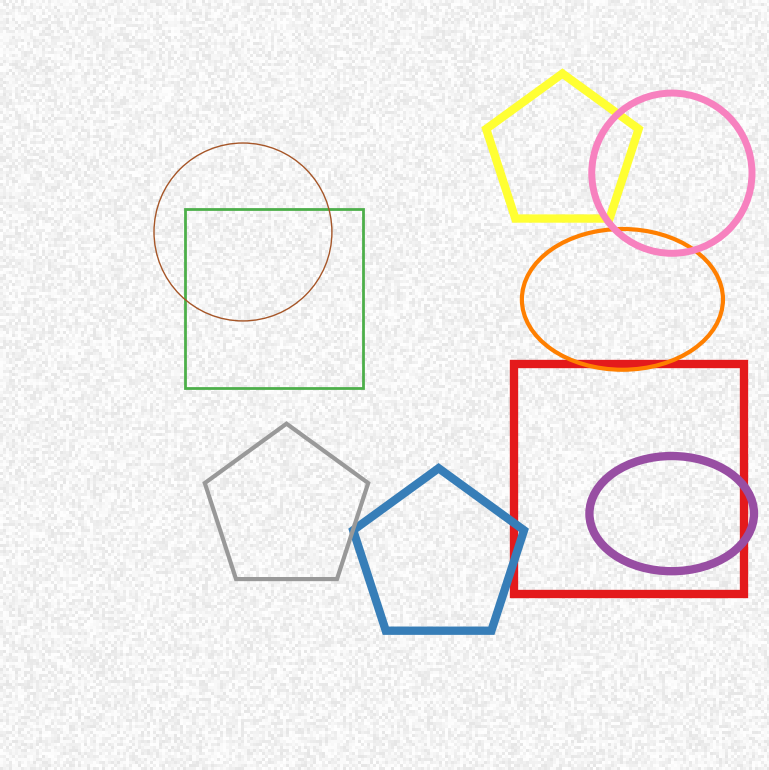[{"shape": "square", "thickness": 3, "radius": 0.75, "center": [0.816, 0.378]}, {"shape": "pentagon", "thickness": 3, "radius": 0.58, "center": [0.57, 0.275]}, {"shape": "square", "thickness": 1, "radius": 0.58, "center": [0.356, 0.613]}, {"shape": "oval", "thickness": 3, "radius": 0.53, "center": [0.872, 0.333]}, {"shape": "oval", "thickness": 1.5, "radius": 0.65, "center": [0.808, 0.611]}, {"shape": "pentagon", "thickness": 3, "radius": 0.52, "center": [0.73, 0.8]}, {"shape": "circle", "thickness": 0.5, "radius": 0.58, "center": [0.316, 0.699]}, {"shape": "circle", "thickness": 2.5, "radius": 0.52, "center": [0.873, 0.775]}, {"shape": "pentagon", "thickness": 1.5, "radius": 0.56, "center": [0.372, 0.338]}]